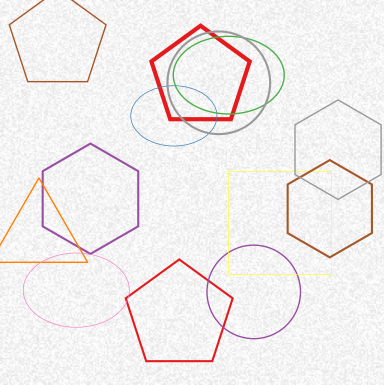[{"shape": "pentagon", "thickness": 3, "radius": 0.67, "center": [0.521, 0.799]}, {"shape": "pentagon", "thickness": 1.5, "radius": 0.73, "center": [0.466, 0.18]}, {"shape": "oval", "thickness": 0.5, "radius": 0.56, "center": [0.452, 0.699]}, {"shape": "oval", "thickness": 1, "radius": 0.72, "center": [0.594, 0.805]}, {"shape": "circle", "thickness": 1, "radius": 0.61, "center": [0.659, 0.242]}, {"shape": "hexagon", "thickness": 1.5, "radius": 0.72, "center": [0.235, 0.484]}, {"shape": "triangle", "thickness": 1, "radius": 0.73, "center": [0.101, 0.392]}, {"shape": "square", "thickness": 0.5, "radius": 0.67, "center": [0.726, 0.423]}, {"shape": "hexagon", "thickness": 1.5, "radius": 0.63, "center": [0.857, 0.458]}, {"shape": "pentagon", "thickness": 1, "radius": 0.66, "center": [0.15, 0.895]}, {"shape": "oval", "thickness": 0.5, "radius": 0.69, "center": [0.198, 0.246]}, {"shape": "hexagon", "thickness": 1, "radius": 0.65, "center": [0.878, 0.611]}, {"shape": "circle", "thickness": 1.5, "radius": 0.67, "center": [0.568, 0.785]}]